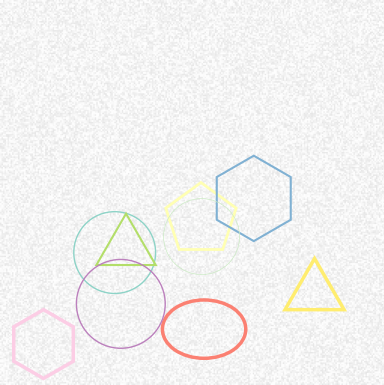[{"shape": "circle", "thickness": 1, "radius": 0.53, "center": [0.298, 0.344]}, {"shape": "pentagon", "thickness": 2, "radius": 0.48, "center": [0.522, 0.43]}, {"shape": "oval", "thickness": 2.5, "radius": 0.54, "center": [0.53, 0.145]}, {"shape": "hexagon", "thickness": 1.5, "radius": 0.55, "center": [0.659, 0.485]}, {"shape": "triangle", "thickness": 1.5, "radius": 0.44, "center": [0.327, 0.356]}, {"shape": "hexagon", "thickness": 2.5, "radius": 0.45, "center": [0.113, 0.106]}, {"shape": "circle", "thickness": 1, "radius": 0.58, "center": [0.314, 0.211]}, {"shape": "circle", "thickness": 0.5, "radius": 0.49, "center": [0.524, 0.385]}, {"shape": "triangle", "thickness": 2.5, "radius": 0.44, "center": [0.817, 0.24]}]